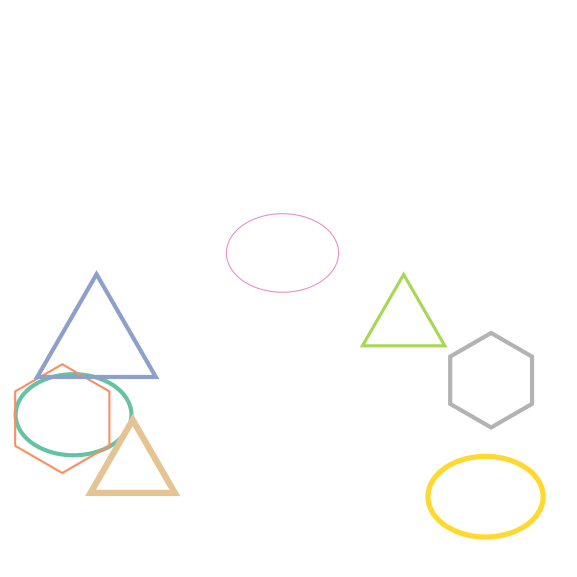[{"shape": "oval", "thickness": 2, "radius": 0.5, "center": [0.127, 0.281]}, {"shape": "hexagon", "thickness": 1, "radius": 0.47, "center": [0.108, 0.274]}, {"shape": "triangle", "thickness": 2, "radius": 0.59, "center": [0.167, 0.406]}, {"shape": "oval", "thickness": 0.5, "radius": 0.49, "center": [0.489, 0.561]}, {"shape": "triangle", "thickness": 1.5, "radius": 0.41, "center": [0.699, 0.441]}, {"shape": "oval", "thickness": 2.5, "radius": 0.5, "center": [0.841, 0.139]}, {"shape": "triangle", "thickness": 3, "radius": 0.42, "center": [0.23, 0.188]}, {"shape": "hexagon", "thickness": 2, "radius": 0.41, "center": [0.85, 0.341]}]